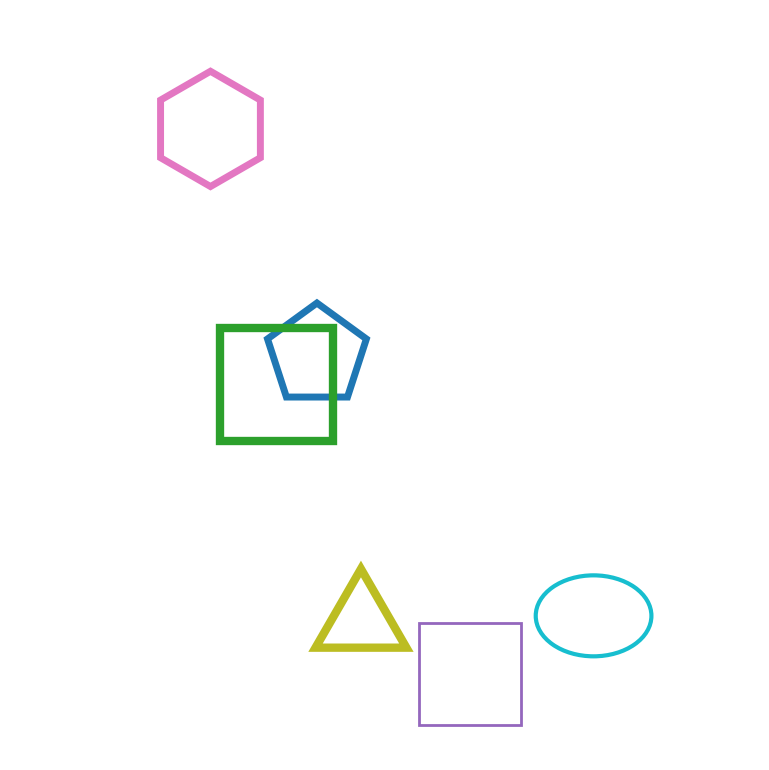[{"shape": "pentagon", "thickness": 2.5, "radius": 0.34, "center": [0.412, 0.539]}, {"shape": "square", "thickness": 3, "radius": 0.37, "center": [0.359, 0.501]}, {"shape": "square", "thickness": 1, "radius": 0.33, "center": [0.611, 0.125]}, {"shape": "hexagon", "thickness": 2.5, "radius": 0.37, "center": [0.273, 0.833]}, {"shape": "triangle", "thickness": 3, "radius": 0.34, "center": [0.469, 0.193]}, {"shape": "oval", "thickness": 1.5, "radius": 0.38, "center": [0.771, 0.2]}]